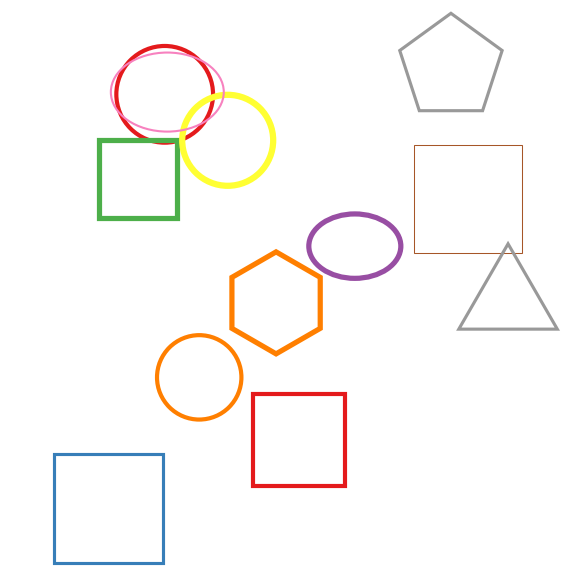[{"shape": "circle", "thickness": 2, "radius": 0.42, "center": [0.285, 0.836]}, {"shape": "square", "thickness": 2, "radius": 0.4, "center": [0.517, 0.237]}, {"shape": "square", "thickness": 1.5, "radius": 0.47, "center": [0.188, 0.119]}, {"shape": "square", "thickness": 2.5, "radius": 0.34, "center": [0.239, 0.69]}, {"shape": "oval", "thickness": 2.5, "radius": 0.4, "center": [0.614, 0.573]}, {"shape": "hexagon", "thickness": 2.5, "radius": 0.44, "center": [0.478, 0.475]}, {"shape": "circle", "thickness": 2, "radius": 0.37, "center": [0.345, 0.346]}, {"shape": "circle", "thickness": 3, "radius": 0.39, "center": [0.394, 0.756]}, {"shape": "square", "thickness": 0.5, "radius": 0.47, "center": [0.811, 0.654]}, {"shape": "oval", "thickness": 1, "radius": 0.49, "center": [0.29, 0.84]}, {"shape": "triangle", "thickness": 1.5, "radius": 0.49, "center": [0.88, 0.478]}, {"shape": "pentagon", "thickness": 1.5, "radius": 0.47, "center": [0.781, 0.883]}]